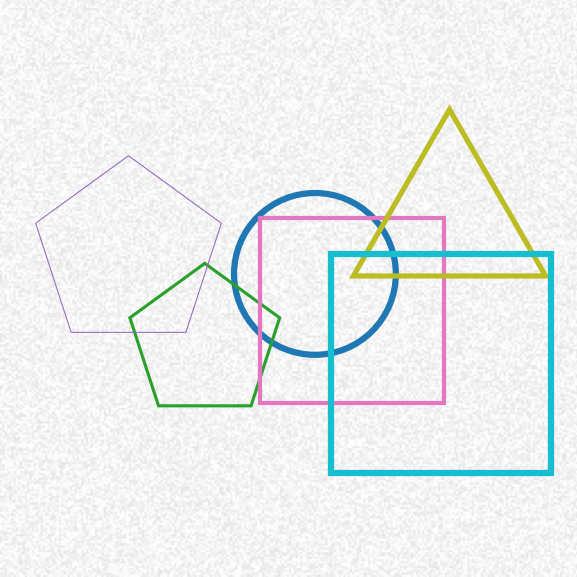[{"shape": "circle", "thickness": 3, "radius": 0.7, "center": [0.545, 0.525]}, {"shape": "pentagon", "thickness": 1.5, "radius": 0.68, "center": [0.355, 0.407]}, {"shape": "pentagon", "thickness": 0.5, "radius": 0.85, "center": [0.222, 0.56]}, {"shape": "square", "thickness": 2, "radius": 0.8, "center": [0.61, 0.461]}, {"shape": "triangle", "thickness": 2.5, "radius": 0.96, "center": [0.778, 0.617]}, {"shape": "square", "thickness": 3, "radius": 0.95, "center": [0.764, 0.37]}]